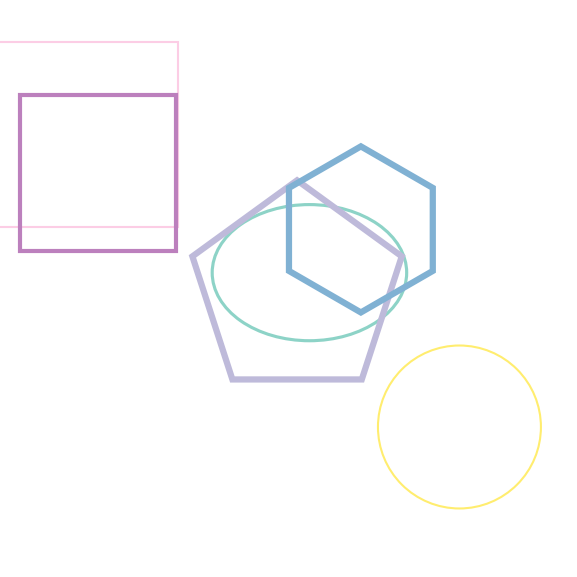[{"shape": "oval", "thickness": 1.5, "radius": 0.84, "center": [0.536, 0.527]}, {"shape": "pentagon", "thickness": 3, "radius": 0.95, "center": [0.514, 0.496]}, {"shape": "hexagon", "thickness": 3, "radius": 0.72, "center": [0.625, 0.602]}, {"shape": "square", "thickness": 1, "radius": 0.8, "center": [0.148, 0.767]}, {"shape": "square", "thickness": 2, "radius": 0.67, "center": [0.17, 0.7]}, {"shape": "circle", "thickness": 1, "radius": 0.71, "center": [0.796, 0.26]}]